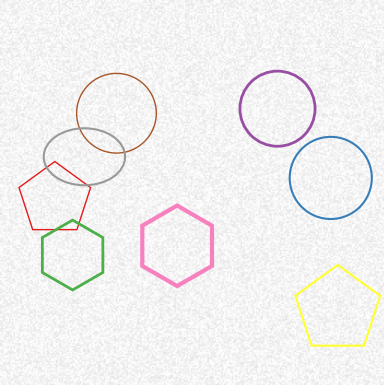[{"shape": "pentagon", "thickness": 1, "radius": 0.49, "center": [0.142, 0.483]}, {"shape": "circle", "thickness": 1.5, "radius": 0.53, "center": [0.859, 0.538]}, {"shape": "hexagon", "thickness": 2, "radius": 0.45, "center": [0.189, 0.338]}, {"shape": "circle", "thickness": 2, "radius": 0.49, "center": [0.721, 0.718]}, {"shape": "pentagon", "thickness": 1.5, "radius": 0.58, "center": [0.877, 0.196]}, {"shape": "circle", "thickness": 1, "radius": 0.52, "center": [0.302, 0.706]}, {"shape": "hexagon", "thickness": 3, "radius": 0.52, "center": [0.46, 0.362]}, {"shape": "oval", "thickness": 1.5, "radius": 0.53, "center": [0.219, 0.593]}]